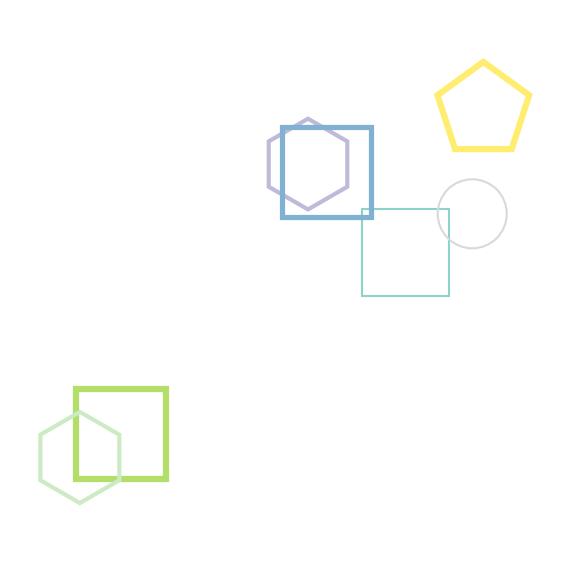[{"shape": "square", "thickness": 1, "radius": 0.38, "center": [0.703, 0.562]}, {"shape": "hexagon", "thickness": 2, "radius": 0.39, "center": [0.533, 0.715]}, {"shape": "square", "thickness": 2.5, "radius": 0.39, "center": [0.565, 0.702]}, {"shape": "square", "thickness": 3, "radius": 0.39, "center": [0.209, 0.248]}, {"shape": "circle", "thickness": 1, "radius": 0.3, "center": [0.818, 0.629]}, {"shape": "hexagon", "thickness": 2, "radius": 0.39, "center": [0.138, 0.207]}, {"shape": "pentagon", "thickness": 3, "radius": 0.42, "center": [0.837, 0.809]}]